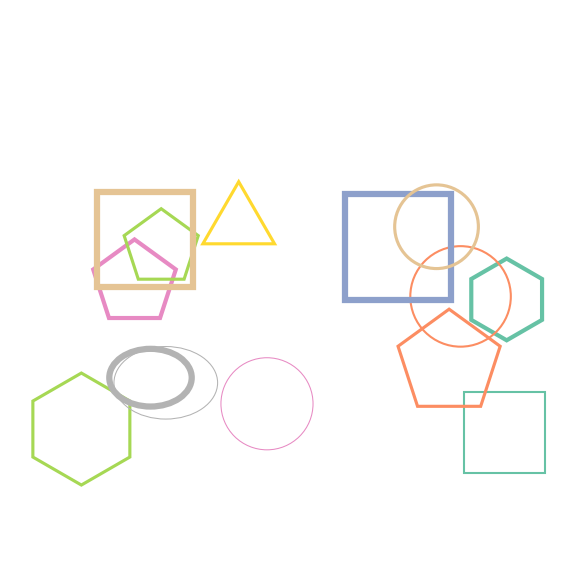[{"shape": "square", "thickness": 1, "radius": 0.35, "center": [0.874, 0.25]}, {"shape": "hexagon", "thickness": 2, "radius": 0.35, "center": [0.877, 0.481]}, {"shape": "pentagon", "thickness": 1.5, "radius": 0.46, "center": [0.778, 0.371]}, {"shape": "circle", "thickness": 1, "radius": 0.44, "center": [0.798, 0.486]}, {"shape": "square", "thickness": 3, "radius": 0.46, "center": [0.689, 0.571]}, {"shape": "circle", "thickness": 0.5, "radius": 0.4, "center": [0.462, 0.3]}, {"shape": "pentagon", "thickness": 2, "radius": 0.38, "center": [0.233, 0.509]}, {"shape": "hexagon", "thickness": 1.5, "radius": 0.48, "center": [0.141, 0.256]}, {"shape": "pentagon", "thickness": 1.5, "radius": 0.34, "center": [0.279, 0.57]}, {"shape": "triangle", "thickness": 1.5, "radius": 0.36, "center": [0.413, 0.613]}, {"shape": "circle", "thickness": 1.5, "radius": 0.36, "center": [0.756, 0.607]}, {"shape": "square", "thickness": 3, "radius": 0.41, "center": [0.251, 0.585]}, {"shape": "oval", "thickness": 0.5, "radius": 0.45, "center": [0.287, 0.336]}, {"shape": "oval", "thickness": 3, "radius": 0.36, "center": [0.261, 0.345]}]